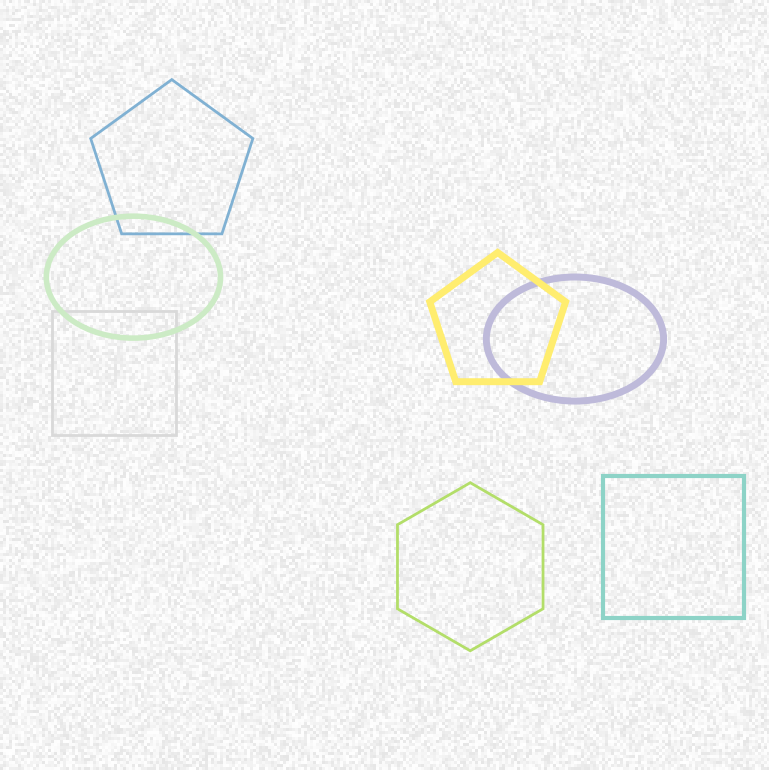[{"shape": "square", "thickness": 1.5, "radius": 0.46, "center": [0.875, 0.29]}, {"shape": "oval", "thickness": 2.5, "radius": 0.58, "center": [0.747, 0.56]}, {"shape": "pentagon", "thickness": 1, "radius": 0.55, "center": [0.223, 0.786]}, {"shape": "hexagon", "thickness": 1, "radius": 0.55, "center": [0.611, 0.264]}, {"shape": "square", "thickness": 1, "radius": 0.4, "center": [0.148, 0.516]}, {"shape": "oval", "thickness": 2, "radius": 0.57, "center": [0.173, 0.64]}, {"shape": "pentagon", "thickness": 2.5, "radius": 0.46, "center": [0.646, 0.579]}]